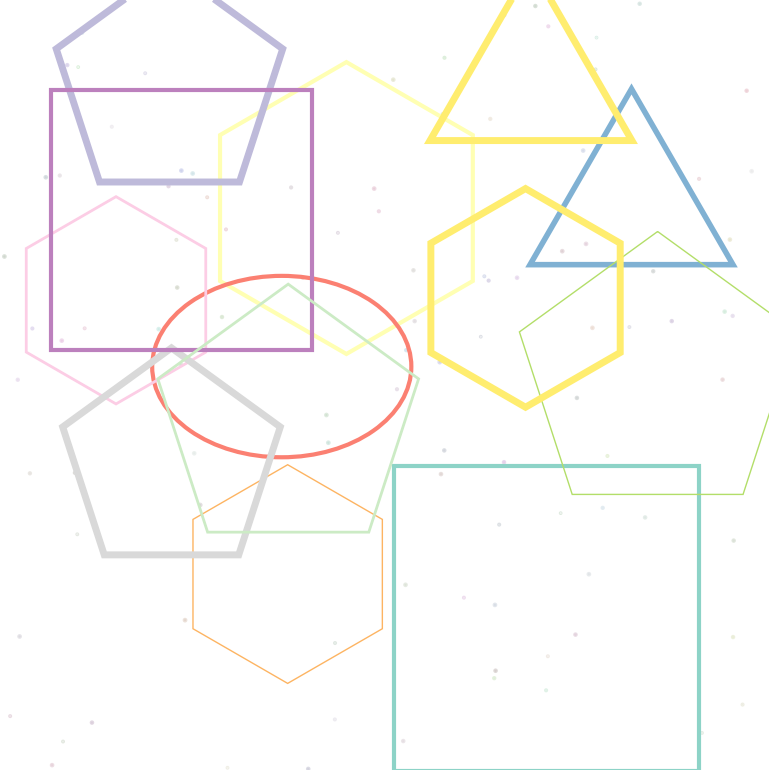[{"shape": "square", "thickness": 1.5, "radius": 0.99, "center": [0.71, 0.197]}, {"shape": "hexagon", "thickness": 1.5, "radius": 0.95, "center": [0.45, 0.73]}, {"shape": "pentagon", "thickness": 2.5, "radius": 0.77, "center": [0.22, 0.889]}, {"shape": "oval", "thickness": 1.5, "radius": 0.84, "center": [0.366, 0.524]}, {"shape": "triangle", "thickness": 2, "radius": 0.76, "center": [0.82, 0.732]}, {"shape": "hexagon", "thickness": 0.5, "radius": 0.71, "center": [0.374, 0.254]}, {"shape": "pentagon", "thickness": 0.5, "radius": 0.94, "center": [0.854, 0.511]}, {"shape": "hexagon", "thickness": 1, "radius": 0.67, "center": [0.151, 0.61]}, {"shape": "pentagon", "thickness": 2.5, "radius": 0.74, "center": [0.223, 0.4]}, {"shape": "square", "thickness": 1.5, "radius": 0.85, "center": [0.236, 0.714]}, {"shape": "pentagon", "thickness": 1, "radius": 0.89, "center": [0.374, 0.453]}, {"shape": "triangle", "thickness": 2.5, "radius": 0.76, "center": [0.69, 0.893]}, {"shape": "hexagon", "thickness": 2.5, "radius": 0.71, "center": [0.683, 0.613]}]